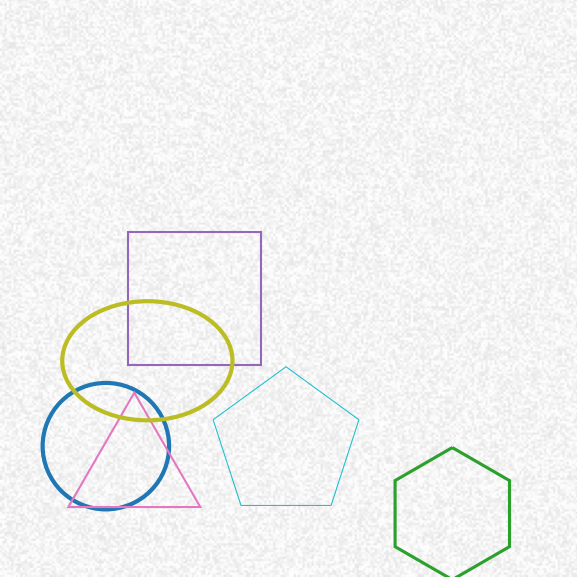[{"shape": "circle", "thickness": 2, "radius": 0.55, "center": [0.183, 0.227]}, {"shape": "hexagon", "thickness": 1.5, "radius": 0.57, "center": [0.783, 0.11]}, {"shape": "square", "thickness": 1, "radius": 0.58, "center": [0.338, 0.482]}, {"shape": "triangle", "thickness": 1, "radius": 0.66, "center": [0.233, 0.187]}, {"shape": "oval", "thickness": 2, "radius": 0.74, "center": [0.255, 0.374]}, {"shape": "pentagon", "thickness": 0.5, "radius": 0.66, "center": [0.495, 0.231]}]